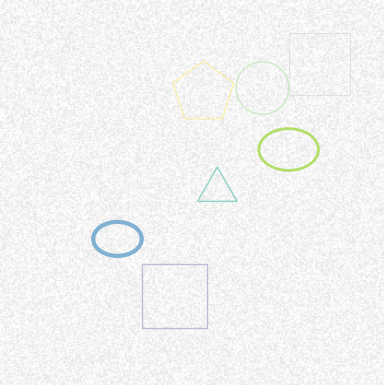[{"shape": "triangle", "thickness": 1, "radius": 0.3, "center": [0.564, 0.507]}, {"shape": "square", "thickness": 1, "radius": 0.42, "center": [0.453, 0.232]}, {"shape": "oval", "thickness": 3, "radius": 0.32, "center": [0.305, 0.379]}, {"shape": "oval", "thickness": 2, "radius": 0.39, "center": [0.75, 0.612]}, {"shape": "square", "thickness": 0.5, "radius": 0.4, "center": [0.829, 0.834]}, {"shape": "circle", "thickness": 1, "radius": 0.34, "center": [0.682, 0.771]}, {"shape": "pentagon", "thickness": 0.5, "radius": 0.42, "center": [0.528, 0.759]}]